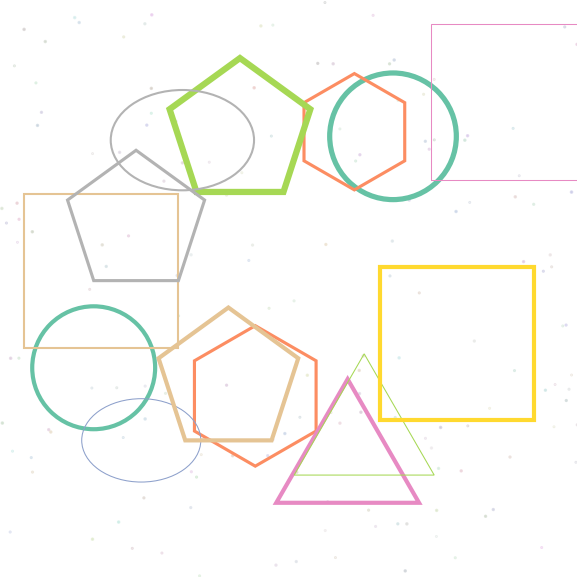[{"shape": "circle", "thickness": 2.5, "radius": 0.55, "center": [0.681, 0.763]}, {"shape": "circle", "thickness": 2, "radius": 0.53, "center": [0.162, 0.362]}, {"shape": "hexagon", "thickness": 1.5, "radius": 0.61, "center": [0.442, 0.314]}, {"shape": "hexagon", "thickness": 1.5, "radius": 0.5, "center": [0.614, 0.771]}, {"shape": "oval", "thickness": 0.5, "radius": 0.52, "center": [0.245, 0.237]}, {"shape": "triangle", "thickness": 2, "radius": 0.71, "center": [0.602, 0.2]}, {"shape": "square", "thickness": 0.5, "radius": 0.68, "center": [0.881, 0.823]}, {"shape": "pentagon", "thickness": 3, "radius": 0.64, "center": [0.416, 0.77]}, {"shape": "triangle", "thickness": 0.5, "radius": 0.7, "center": [0.631, 0.246]}, {"shape": "square", "thickness": 2, "radius": 0.67, "center": [0.791, 0.404]}, {"shape": "square", "thickness": 1, "radius": 0.67, "center": [0.175, 0.53]}, {"shape": "pentagon", "thickness": 2, "radius": 0.64, "center": [0.396, 0.339]}, {"shape": "oval", "thickness": 1, "radius": 0.62, "center": [0.316, 0.756]}, {"shape": "pentagon", "thickness": 1.5, "radius": 0.62, "center": [0.236, 0.614]}]